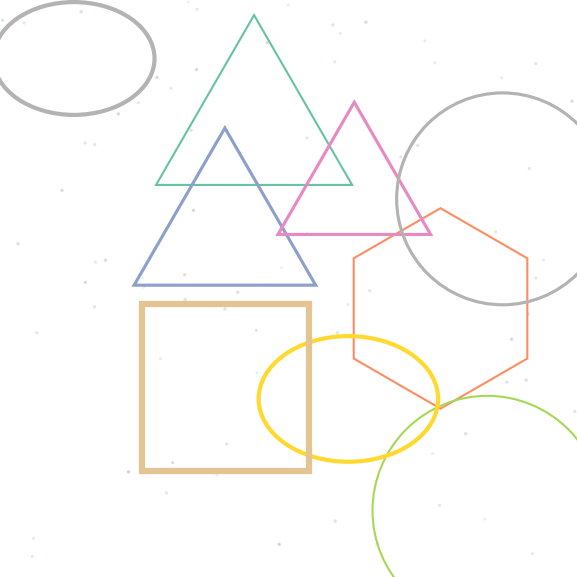[{"shape": "triangle", "thickness": 1, "radius": 0.98, "center": [0.44, 0.777]}, {"shape": "hexagon", "thickness": 1, "radius": 0.87, "center": [0.763, 0.465]}, {"shape": "triangle", "thickness": 1.5, "radius": 0.91, "center": [0.389, 0.596]}, {"shape": "triangle", "thickness": 1.5, "radius": 0.76, "center": [0.613, 0.669]}, {"shape": "circle", "thickness": 1, "radius": 0.99, "center": [0.844, 0.115]}, {"shape": "oval", "thickness": 2, "radius": 0.78, "center": [0.603, 0.308]}, {"shape": "square", "thickness": 3, "radius": 0.72, "center": [0.391, 0.328]}, {"shape": "circle", "thickness": 1.5, "radius": 0.92, "center": [0.87, 0.655]}, {"shape": "oval", "thickness": 2, "radius": 0.7, "center": [0.128, 0.898]}]